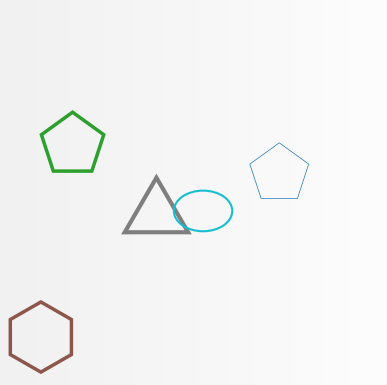[{"shape": "pentagon", "thickness": 0.5, "radius": 0.4, "center": [0.721, 0.549]}, {"shape": "pentagon", "thickness": 2.5, "radius": 0.42, "center": [0.187, 0.624]}, {"shape": "hexagon", "thickness": 2.5, "radius": 0.46, "center": [0.105, 0.125]}, {"shape": "triangle", "thickness": 3, "radius": 0.47, "center": [0.404, 0.444]}, {"shape": "oval", "thickness": 1.5, "radius": 0.38, "center": [0.524, 0.452]}]